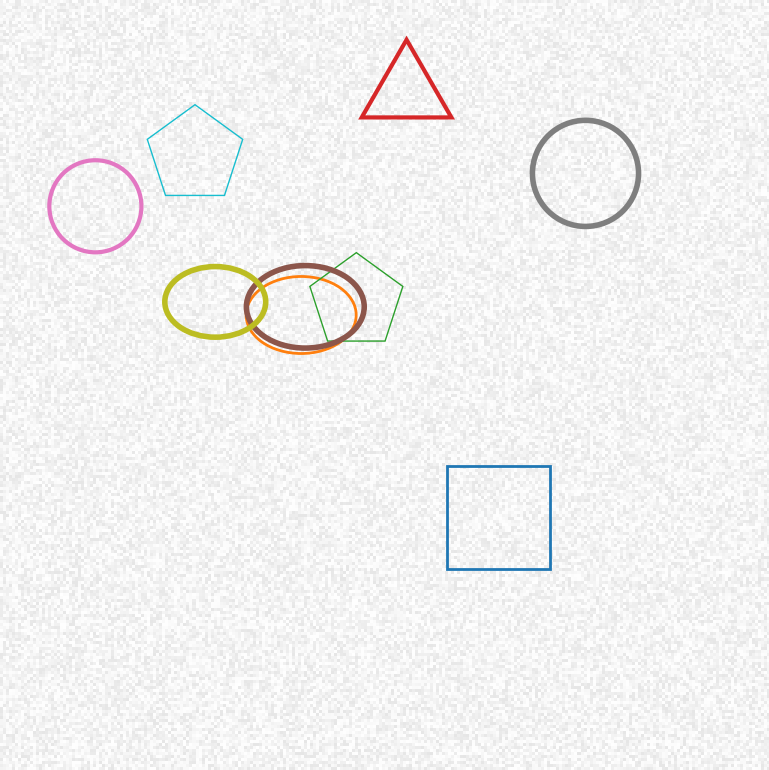[{"shape": "square", "thickness": 1, "radius": 0.33, "center": [0.648, 0.327]}, {"shape": "oval", "thickness": 1, "radius": 0.36, "center": [0.391, 0.591]}, {"shape": "pentagon", "thickness": 0.5, "radius": 0.32, "center": [0.463, 0.608]}, {"shape": "triangle", "thickness": 1.5, "radius": 0.34, "center": [0.528, 0.881]}, {"shape": "oval", "thickness": 2, "radius": 0.38, "center": [0.397, 0.602]}, {"shape": "circle", "thickness": 1.5, "radius": 0.3, "center": [0.124, 0.732]}, {"shape": "circle", "thickness": 2, "radius": 0.34, "center": [0.76, 0.775]}, {"shape": "oval", "thickness": 2, "radius": 0.33, "center": [0.28, 0.608]}, {"shape": "pentagon", "thickness": 0.5, "radius": 0.33, "center": [0.253, 0.799]}]